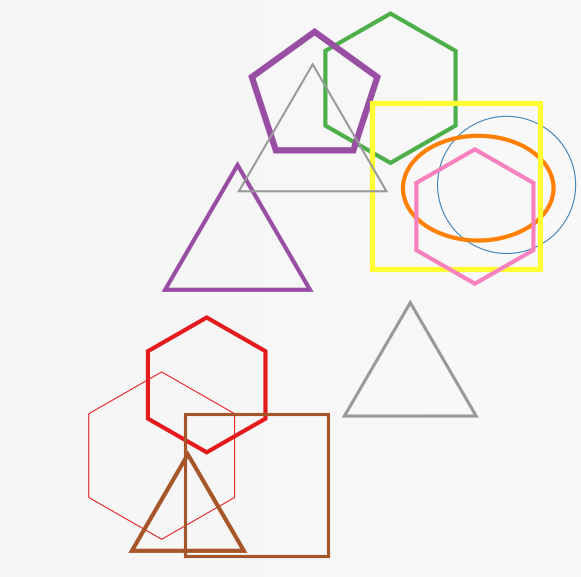[{"shape": "hexagon", "thickness": 2, "radius": 0.58, "center": [0.356, 0.333]}, {"shape": "hexagon", "thickness": 0.5, "radius": 0.72, "center": [0.278, 0.21]}, {"shape": "circle", "thickness": 0.5, "radius": 0.59, "center": [0.872, 0.679]}, {"shape": "hexagon", "thickness": 2, "radius": 0.65, "center": [0.672, 0.846]}, {"shape": "pentagon", "thickness": 3, "radius": 0.57, "center": [0.541, 0.831]}, {"shape": "triangle", "thickness": 2, "radius": 0.72, "center": [0.409, 0.569]}, {"shape": "oval", "thickness": 2, "radius": 0.65, "center": [0.823, 0.673]}, {"shape": "square", "thickness": 2.5, "radius": 0.72, "center": [0.784, 0.677]}, {"shape": "square", "thickness": 1.5, "radius": 0.62, "center": [0.441, 0.159]}, {"shape": "triangle", "thickness": 2, "radius": 0.56, "center": [0.323, 0.101]}, {"shape": "hexagon", "thickness": 2, "radius": 0.58, "center": [0.817, 0.624]}, {"shape": "triangle", "thickness": 1.5, "radius": 0.65, "center": [0.706, 0.344]}, {"shape": "triangle", "thickness": 1, "radius": 0.73, "center": [0.538, 0.741]}]